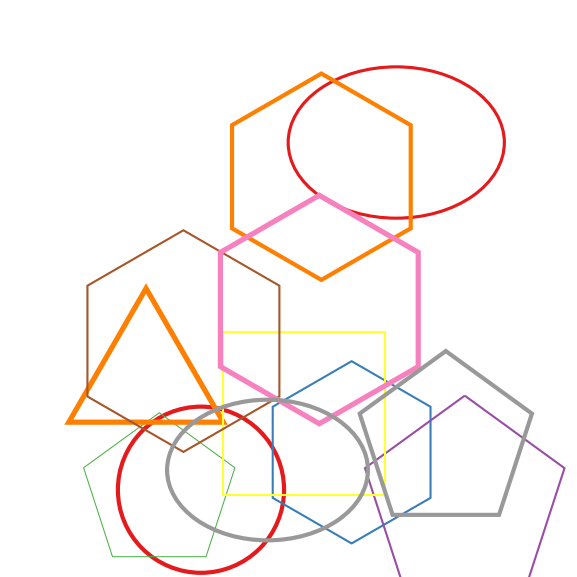[{"shape": "oval", "thickness": 1.5, "radius": 0.94, "center": [0.686, 0.752]}, {"shape": "circle", "thickness": 2, "radius": 0.72, "center": [0.348, 0.151]}, {"shape": "hexagon", "thickness": 1, "radius": 0.79, "center": [0.609, 0.216]}, {"shape": "pentagon", "thickness": 0.5, "radius": 0.69, "center": [0.276, 0.147]}, {"shape": "pentagon", "thickness": 1, "radius": 0.91, "center": [0.805, 0.132]}, {"shape": "triangle", "thickness": 2.5, "radius": 0.77, "center": [0.253, 0.345]}, {"shape": "hexagon", "thickness": 2, "radius": 0.89, "center": [0.556, 0.693]}, {"shape": "square", "thickness": 1, "radius": 0.7, "center": [0.527, 0.284]}, {"shape": "hexagon", "thickness": 1, "radius": 0.96, "center": [0.318, 0.408]}, {"shape": "hexagon", "thickness": 2.5, "radius": 0.99, "center": [0.553, 0.463]}, {"shape": "pentagon", "thickness": 2, "radius": 0.78, "center": [0.772, 0.234]}, {"shape": "oval", "thickness": 2, "radius": 0.87, "center": [0.463, 0.185]}]